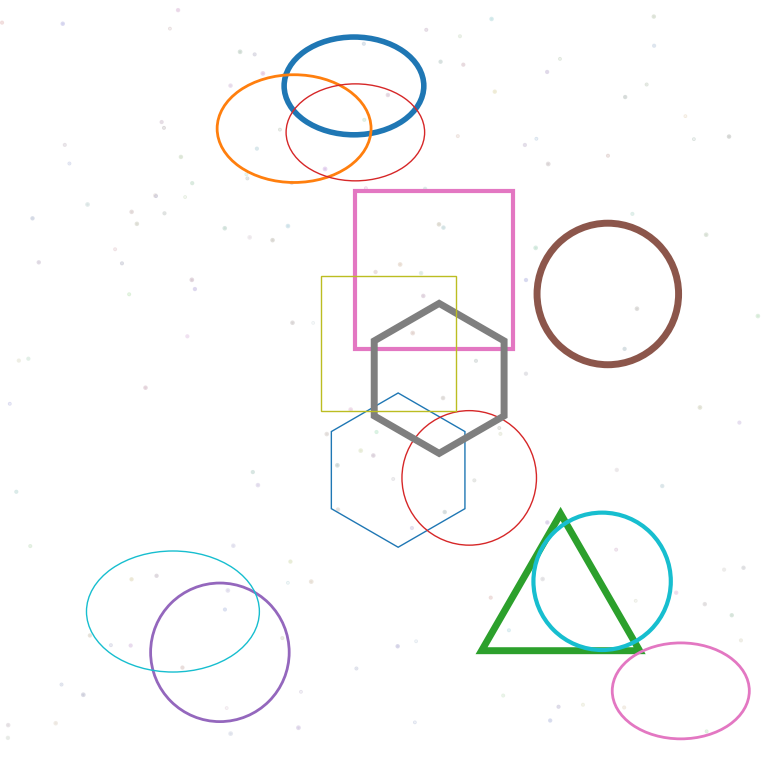[{"shape": "oval", "thickness": 2, "radius": 0.45, "center": [0.46, 0.888]}, {"shape": "hexagon", "thickness": 0.5, "radius": 0.5, "center": [0.517, 0.389]}, {"shape": "oval", "thickness": 1, "radius": 0.5, "center": [0.382, 0.833]}, {"shape": "triangle", "thickness": 2.5, "radius": 0.59, "center": [0.728, 0.214]}, {"shape": "circle", "thickness": 0.5, "radius": 0.44, "center": [0.609, 0.379]}, {"shape": "oval", "thickness": 0.5, "radius": 0.45, "center": [0.462, 0.828]}, {"shape": "circle", "thickness": 1, "radius": 0.45, "center": [0.286, 0.153]}, {"shape": "circle", "thickness": 2.5, "radius": 0.46, "center": [0.789, 0.618]}, {"shape": "square", "thickness": 1.5, "radius": 0.51, "center": [0.563, 0.65]}, {"shape": "oval", "thickness": 1, "radius": 0.45, "center": [0.884, 0.103]}, {"shape": "hexagon", "thickness": 2.5, "radius": 0.49, "center": [0.57, 0.509]}, {"shape": "square", "thickness": 0.5, "radius": 0.44, "center": [0.504, 0.554]}, {"shape": "circle", "thickness": 1.5, "radius": 0.45, "center": [0.782, 0.245]}, {"shape": "oval", "thickness": 0.5, "radius": 0.56, "center": [0.225, 0.206]}]